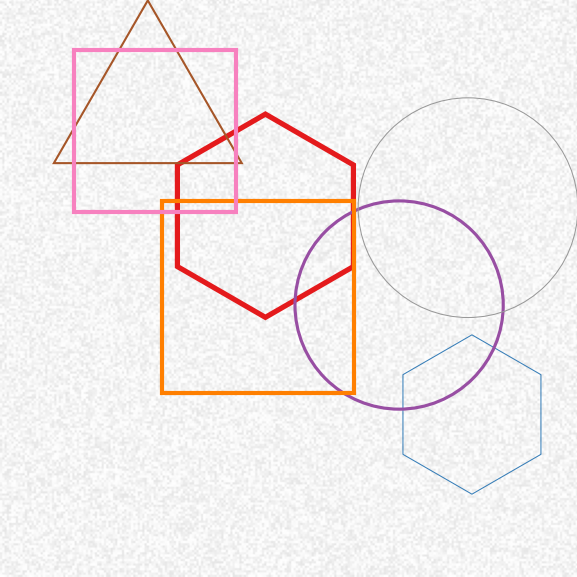[{"shape": "hexagon", "thickness": 2.5, "radius": 0.88, "center": [0.46, 0.626]}, {"shape": "hexagon", "thickness": 0.5, "radius": 0.69, "center": [0.817, 0.281]}, {"shape": "circle", "thickness": 1.5, "radius": 0.9, "center": [0.691, 0.471]}, {"shape": "square", "thickness": 2, "radius": 0.83, "center": [0.447, 0.485]}, {"shape": "triangle", "thickness": 1, "radius": 0.94, "center": [0.256, 0.811]}, {"shape": "square", "thickness": 2, "radius": 0.7, "center": [0.268, 0.773]}, {"shape": "circle", "thickness": 0.5, "radius": 0.95, "center": [0.81, 0.64]}]